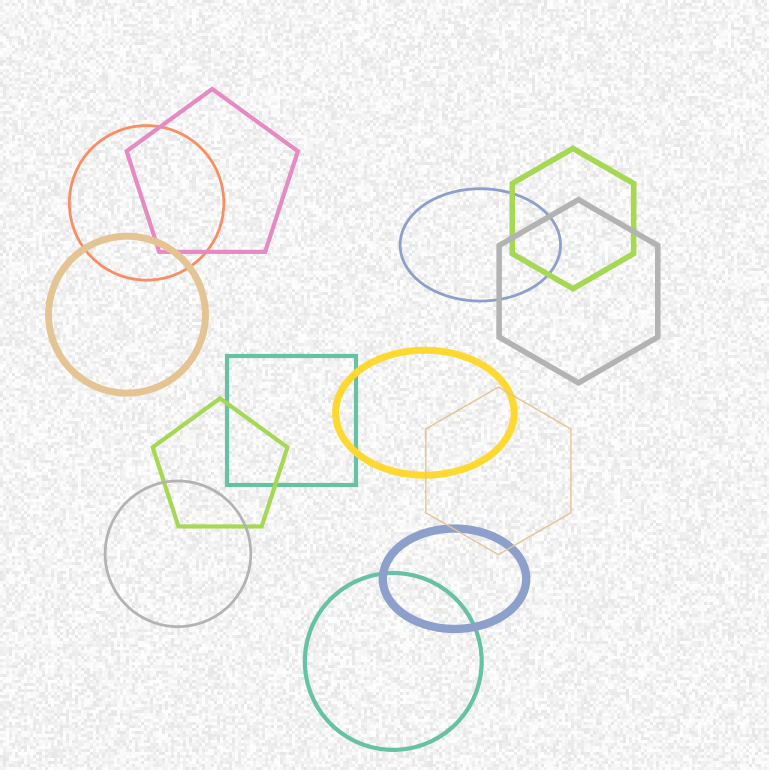[{"shape": "square", "thickness": 1.5, "radius": 0.42, "center": [0.378, 0.454]}, {"shape": "circle", "thickness": 1.5, "radius": 0.57, "center": [0.511, 0.141]}, {"shape": "circle", "thickness": 1, "radius": 0.5, "center": [0.19, 0.737]}, {"shape": "oval", "thickness": 1, "radius": 0.52, "center": [0.624, 0.682]}, {"shape": "oval", "thickness": 3, "radius": 0.47, "center": [0.59, 0.248]}, {"shape": "pentagon", "thickness": 1.5, "radius": 0.58, "center": [0.276, 0.767]}, {"shape": "hexagon", "thickness": 2, "radius": 0.46, "center": [0.744, 0.716]}, {"shape": "pentagon", "thickness": 1.5, "radius": 0.46, "center": [0.286, 0.391]}, {"shape": "oval", "thickness": 2.5, "radius": 0.58, "center": [0.552, 0.464]}, {"shape": "circle", "thickness": 2.5, "radius": 0.51, "center": [0.165, 0.591]}, {"shape": "hexagon", "thickness": 0.5, "radius": 0.54, "center": [0.647, 0.388]}, {"shape": "circle", "thickness": 1, "radius": 0.47, "center": [0.231, 0.281]}, {"shape": "hexagon", "thickness": 2, "radius": 0.59, "center": [0.751, 0.622]}]